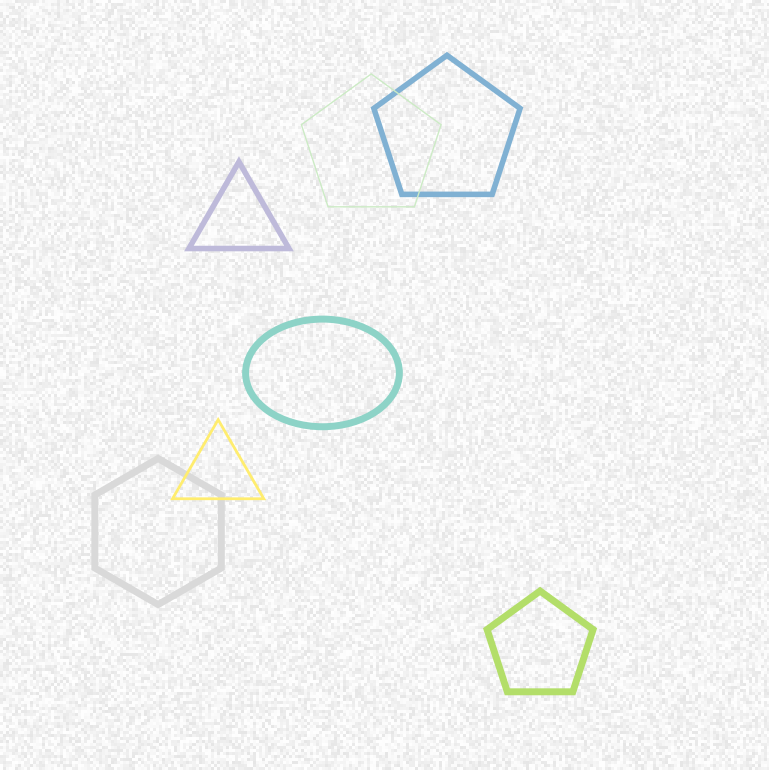[{"shape": "oval", "thickness": 2.5, "radius": 0.5, "center": [0.419, 0.516]}, {"shape": "triangle", "thickness": 2, "radius": 0.38, "center": [0.31, 0.715]}, {"shape": "pentagon", "thickness": 2, "radius": 0.5, "center": [0.58, 0.828]}, {"shape": "pentagon", "thickness": 2.5, "radius": 0.36, "center": [0.701, 0.16]}, {"shape": "hexagon", "thickness": 2.5, "radius": 0.47, "center": [0.205, 0.31]}, {"shape": "pentagon", "thickness": 0.5, "radius": 0.48, "center": [0.482, 0.809]}, {"shape": "triangle", "thickness": 1, "radius": 0.34, "center": [0.283, 0.386]}]